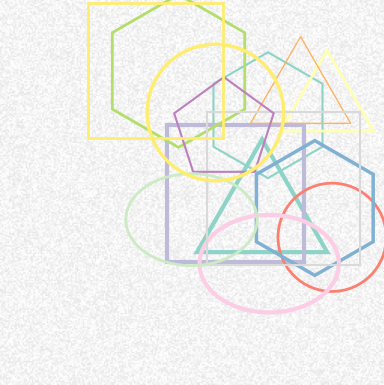[{"shape": "hexagon", "thickness": 1.5, "radius": 0.82, "center": [0.696, 0.701]}, {"shape": "triangle", "thickness": 3, "radius": 0.98, "center": [0.681, 0.443]}, {"shape": "triangle", "thickness": 2, "radius": 0.7, "center": [0.85, 0.73]}, {"shape": "square", "thickness": 3, "radius": 0.89, "center": [0.611, 0.498]}, {"shape": "circle", "thickness": 2, "radius": 0.7, "center": [0.863, 0.384]}, {"shape": "hexagon", "thickness": 2.5, "radius": 0.88, "center": [0.818, 0.46]}, {"shape": "triangle", "thickness": 1, "radius": 0.75, "center": [0.781, 0.755]}, {"shape": "hexagon", "thickness": 2, "radius": 0.99, "center": [0.464, 0.816]}, {"shape": "oval", "thickness": 3, "radius": 0.9, "center": [0.699, 0.315]}, {"shape": "square", "thickness": 1.5, "radius": 0.99, "center": [0.736, 0.511]}, {"shape": "pentagon", "thickness": 1.5, "radius": 0.68, "center": [0.582, 0.664]}, {"shape": "oval", "thickness": 2, "radius": 0.85, "center": [0.497, 0.429]}, {"shape": "square", "thickness": 2, "radius": 0.88, "center": [0.404, 0.818]}, {"shape": "circle", "thickness": 2.5, "radius": 0.89, "center": [0.56, 0.708]}]